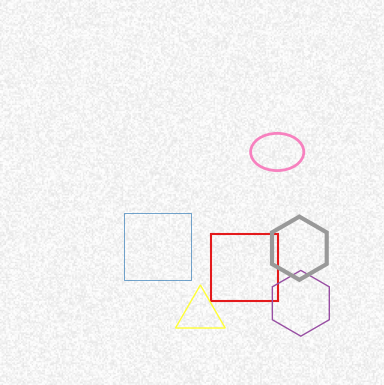[{"shape": "square", "thickness": 1.5, "radius": 0.44, "center": [0.634, 0.306]}, {"shape": "square", "thickness": 0.5, "radius": 0.43, "center": [0.409, 0.36]}, {"shape": "hexagon", "thickness": 1, "radius": 0.43, "center": [0.781, 0.212]}, {"shape": "triangle", "thickness": 1, "radius": 0.37, "center": [0.52, 0.185]}, {"shape": "oval", "thickness": 2, "radius": 0.35, "center": [0.72, 0.605]}, {"shape": "hexagon", "thickness": 3, "radius": 0.41, "center": [0.778, 0.355]}]